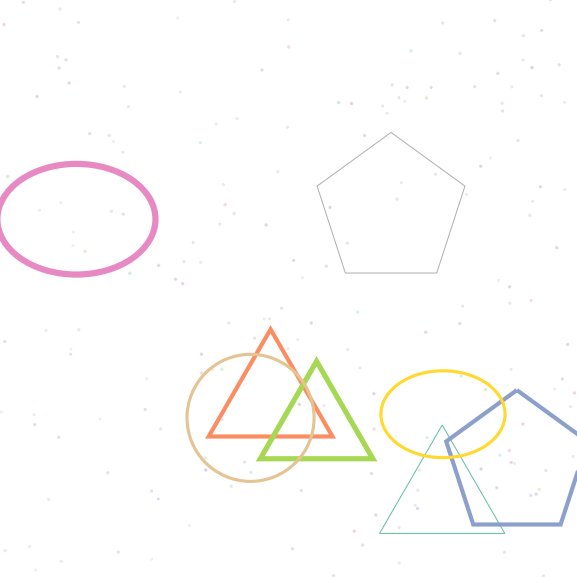[{"shape": "triangle", "thickness": 0.5, "radius": 0.63, "center": [0.766, 0.138]}, {"shape": "triangle", "thickness": 2, "radius": 0.62, "center": [0.469, 0.305]}, {"shape": "pentagon", "thickness": 2, "radius": 0.64, "center": [0.895, 0.195]}, {"shape": "oval", "thickness": 3, "radius": 0.68, "center": [0.132, 0.62]}, {"shape": "triangle", "thickness": 2.5, "radius": 0.56, "center": [0.548, 0.261]}, {"shape": "oval", "thickness": 1.5, "radius": 0.54, "center": [0.767, 0.282]}, {"shape": "circle", "thickness": 1.5, "radius": 0.55, "center": [0.434, 0.276]}, {"shape": "pentagon", "thickness": 0.5, "radius": 0.67, "center": [0.677, 0.635]}]